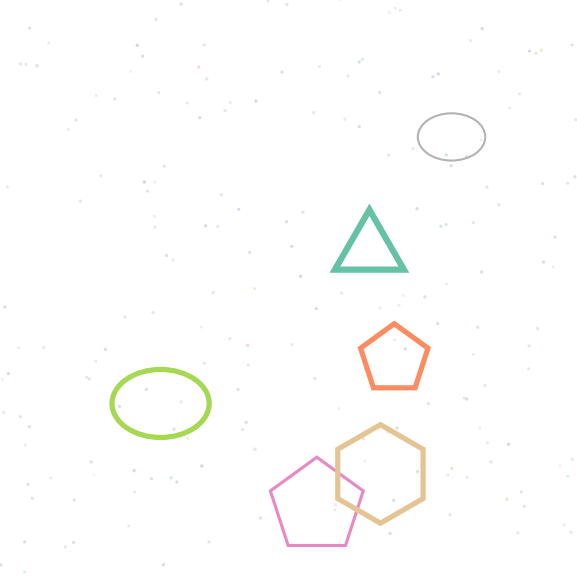[{"shape": "triangle", "thickness": 3, "radius": 0.35, "center": [0.64, 0.567]}, {"shape": "pentagon", "thickness": 2.5, "radius": 0.31, "center": [0.683, 0.377]}, {"shape": "pentagon", "thickness": 1.5, "radius": 0.42, "center": [0.549, 0.123]}, {"shape": "oval", "thickness": 2.5, "radius": 0.42, "center": [0.278, 0.301]}, {"shape": "hexagon", "thickness": 2.5, "radius": 0.43, "center": [0.659, 0.178]}, {"shape": "oval", "thickness": 1, "radius": 0.29, "center": [0.782, 0.762]}]